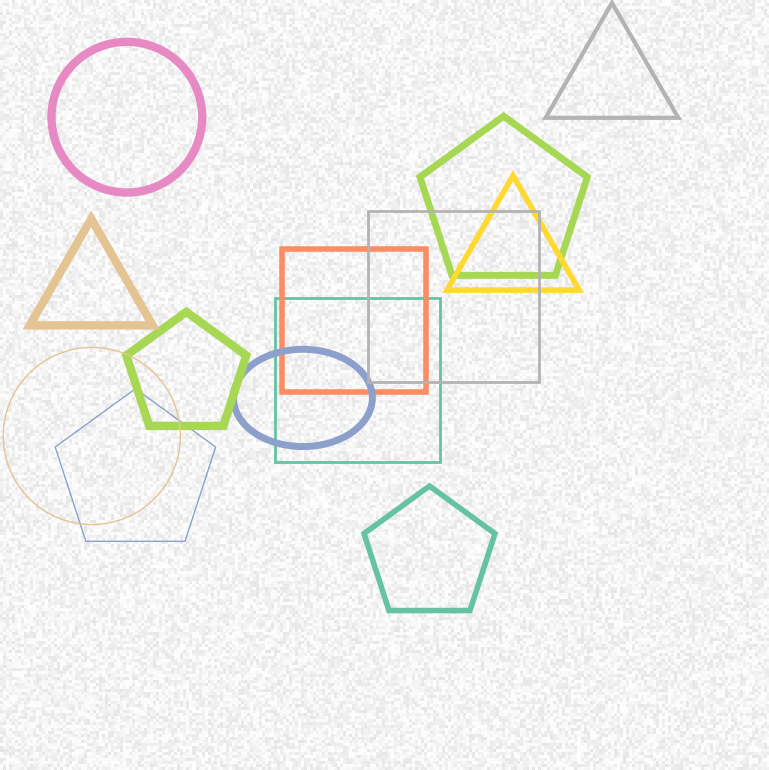[{"shape": "square", "thickness": 1, "radius": 0.53, "center": [0.464, 0.506]}, {"shape": "pentagon", "thickness": 2, "radius": 0.45, "center": [0.558, 0.279]}, {"shape": "square", "thickness": 2, "radius": 0.47, "center": [0.46, 0.584]}, {"shape": "pentagon", "thickness": 0.5, "radius": 0.55, "center": [0.176, 0.386]}, {"shape": "oval", "thickness": 2.5, "radius": 0.45, "center": [0.393, 0.483]}, {"shape": "circle", "thickness": 3, "radius": 0.49, "center": [0.165, 0.848]}, {"shape": "pentagon", "thickness": 2.5, "radius": 0.57, "center": [0.654, 0.735]}, {"shape": "pentagon", "thickness": 3, "radius": 0.41, "center": [0.242, 0.513]}, {"shape": "triangle", "thickness": 2, "radius": 0.5, "center": [0.666, 0.673]}, {"shape": "triangle", "thickness": 3, "radius": 0.46, "center": [0.118, 0.624]}, {"shape": "circle", "thickness": 0.5, "radius": 0.58, "center": [0.119, 0.434]}, {"shape": "triangle", "thickness": 1.5, "radius": 0.5, "center": [0.795, 0.897]}, {"shape": "square", "thickness": 1, "radius": 0.55, "center": [0.589, 0.615]}]